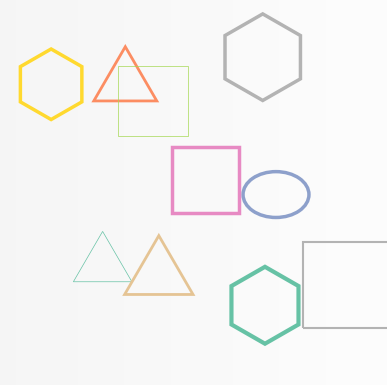[{"shape": "triangle", "thickness": 0.5, "radius": 0.44, "center": [0.265, 0.312]}, {"shape": "hexagon", "thickness": 3, "radius": 0.5, "center": [0.684, 0.207]}, {"shape": "triangle", "thickness": 2, "radius": 0.47, "center": [0.323, 0.785]}, {"shape": "oval", "thickness": 2.5, "radius": 0.43, "center": [0.712, 0.495]}, {"shape": "square", "thickness": 2.5, "radius": 0.43, "center": [0.531, 0.533]}, {"shape": "square", "thickness": 0.5, "radius": 0.45, "center": [0.395, 0.737]}, {"shape": "hexagon", "thickness": 2.5, "radius": 0.46, "center": [0.132, 0.781]}, {"shape": "triangle", "thickness": 2, "radius": 0.51, "center": [0.41, 0.286]}, {"shape": "square", "thickness": 1.5, "radius": 0.56, "center": [0.894, 0.26]}, {"shape": "hexagon", "thickness": 2.5, "radius": 0.56, "center": [0.678, 0.851]}]